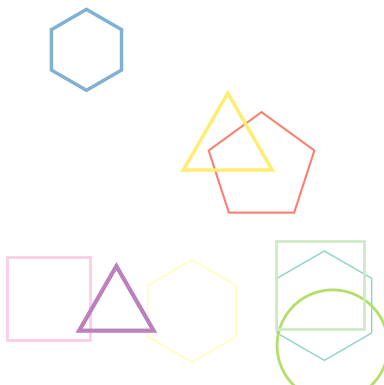[{"shape": "hexagon", "thickness": 1, "radius": 0.71, "center": [0.842, 0.206]}, {"shape": "hexagon", "thickness": 1, "radius": 0.66, "center": [0.499, 0.192]}, {"shape": "pentagon", "thickness": 1.5, "radius": 0.72, "center": [0.679, 0.565]}, {"shape": "hexagon", "thickness": 2.5, "radius": 0.53, "center": [0.225, 0.871]}, {"shape": "circle", "thickness": 2, "radius": 0.72, "center": [0.864, 0.103]}, {"shape": "square", "thickness": 2, "radius": 0.54, "center": [0.126, 0.224]}, {"shape": "triangle", "thickness": 3, "radius": 0.56, "center": [0.302, 0.197]}, {"shape": "square", "thickness": 2, "radius": 0.57, "center": [0.83, 0.26]}, {"shape": "triangle", "thickness": 2.5, "radius": 0.67, "center": [0.592, 0.625]}]